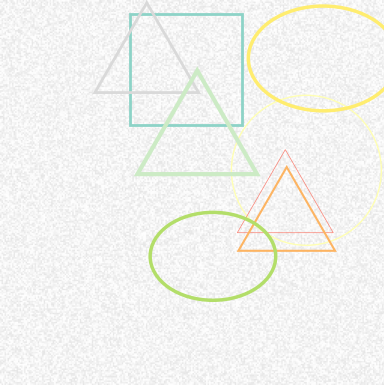[{"shape": "square", "thickness": 2, "radius": 0.72, "center": [0.484, 0.82]}, {"shape": "circle", "thickness": 1, "radius": 0.97, "center": [0.796, 0.558]}, {"shape": "triangle", "thickness": 0.5, "radius": 0.72, "center": [0.741, 0.467]}, {"shape": "triangle", "thickness": 1.5, "radius": 0.72, "center": [0.745, 0.421]}, {"shape": "oval", "thickness": 2.5, "radius": 0.82, "center": [0.553, 0.334]}, {"shape": "triangle", "thickness": 2, "radius": 0.78, "center": [0.381, 0.837]}, {"shape": "triangle", "thickness": 3, "radius": 0.9, "center": [0.512, 0.637]}, {"shape": "oval", "thickness": 2.5, "radius": 0.97, "center": [0.839, 0.848]}]